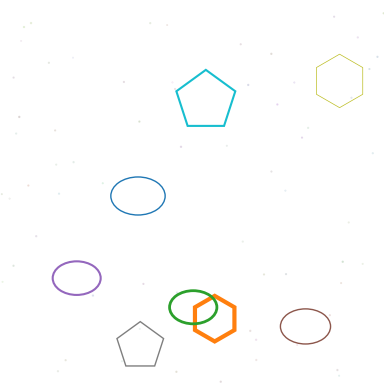[{"shape": "oval", "thickness": 1, "radius": 0.35, "center": [0.358, 0.491]}, {"shape": "hexagon", "thickness": 3, "radius": 0.3, "center": [0.558, 0.172]}, {"shape": "oval", "thickness": 2, "radius": 0.31, "center": [0.502, 0.202]}, {"shape": "oval", "thickness": 1.5, "radius": 0.31, "center": [0.199, 0.278]}, {"shape": "oval", "thickness": 1, "radius": 0.33, "center": [0.793, 0.152]}, {"shape": "pentagon", "thickness": 1, "radius": 0.32, "center": [0.364, 0.101]}, {"shape": "hexagon", "thickness": 0.5, "radius": 0.35, "center": [0.882, 0.79]}, {"shape": "pentagon", "thickness": 1.5, "radius": 0.4, "center": [0.535, 0.738]}]